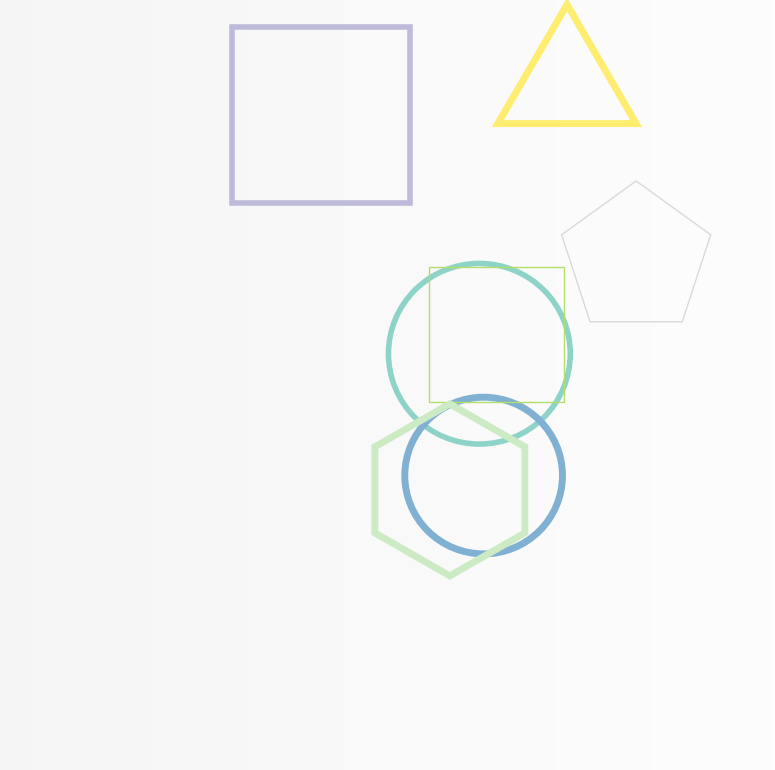[{"shape": "circle", "thickness": 2, "radius": 0.59, "center": [0.619, 0.541]}, {"shape": "square", "thickness": 2, "radius": 0.57, "center": [0.414, 0.851]}, {"shape": "circle", "thickness": 2.5, "radius": 0.51, "center": [0.624, 0.382]}, {"shape": "square", "thickness": 0.5, "radius": 0.44, "center": [0.641, 0.566]}, {"shape": "pentagon", "thickness": 0.5, "radius": 0.51, "center": [0.821, 0.664]}, {"shape": "hexagon", "thickness": 2.5, "radius": 0.56, "center": [0.58, 0.364]}, {"shape": "triangle", "thickness": 2.5, "radius": 0.52, "center": [0.732, 0.891]}]